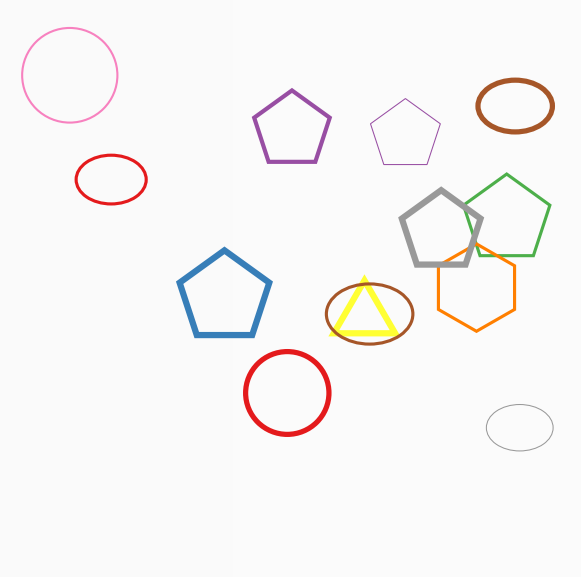[{"shape": "circle", "thickness": 2.5, "radius": 0.36, "center": [0.494, 0.319]}, {"shape": "oval", "thickness": 1.5, "radius": 0.3, "center": [0.191, 0.688]}, {"shape": "pentagon", "thickness": 3, "radius": 0.41, "center": [0.386, 0.485]}, {"shape": "pentagon", "thickness": 1.5, "radius": 0.39, "center": [0.872, 0.62]}, {"shape": "pentagon", "thickness": 0.5, "radius": 0.32, "center": [0.697, 0.765]}, {"shape": "pentagon", "thickness": 2, "radius": 0.34, "center": [0.502, 0.774]}, {"shape": "hexagon", "thickness": 1.5, "radius": 0.38, "center": [0.82, 0.501]}, {"shape": "triangle", "thickness": 3, "radius": 0.3, "center": [0.627, 0.452]}, {"shape": "oval", "thickness": 1.5, "radius": 0.37, "center": [0.636, 0.455]}, {"shape": "oval", "thickness": 2.5, "radius": 0.32, "center": [0.886, 0.816]}, {"shape": "circle", "thickness": 1, "radius": 0.41, "center": [0.12, 0.869]}, {"shape": "oval", "thickness": 0.5, "radius": 0.29, "center": [0.894, 0.258]}, {"shape": "pentagon", "thickness": 3, "radius": 0.36, "center": [0.759, 0.599]}]